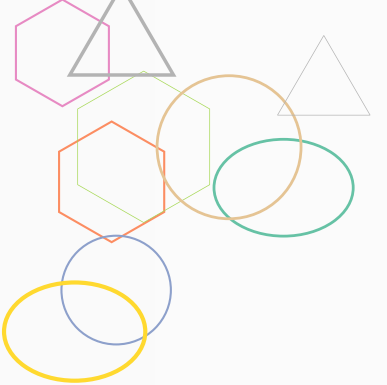[{"shape": "oval", "thickness": 2, "radius": 0.9, "center": [0.732, 0.512]}, {"shape": "hexagon", "thickness": 1.5, "radius": 0.78, "center": [0.288, 0.528]}, {"shape": "circle", "thickness": 1.5, "radius": 0.71, "center": [0.3, 0.247]}, {"shape": "hexagon", "thickness": 1.5, "radius": 0.69, "center": [0.161, 0.863]}, {"shape": "hexagon", "thickness": 0.5, "radius": 0.98, "center": [0.371, 0.619]}, {"shape": "oval", "thickness": 3, "radius": 0.91, "center": [0.193, 0.139]}, {"shape": "circle", "thickness": 2, "radius": 0.93, "center": [0.591, 0.618]}, {"shape": "triangle", "thickness": 0.5, "radius": 0.69, "center": [0.836, 0.77]}, {"shape": "triangle", "thickness": 2.5, "radius": 0.77, "center": [0.314, 0.882]}]